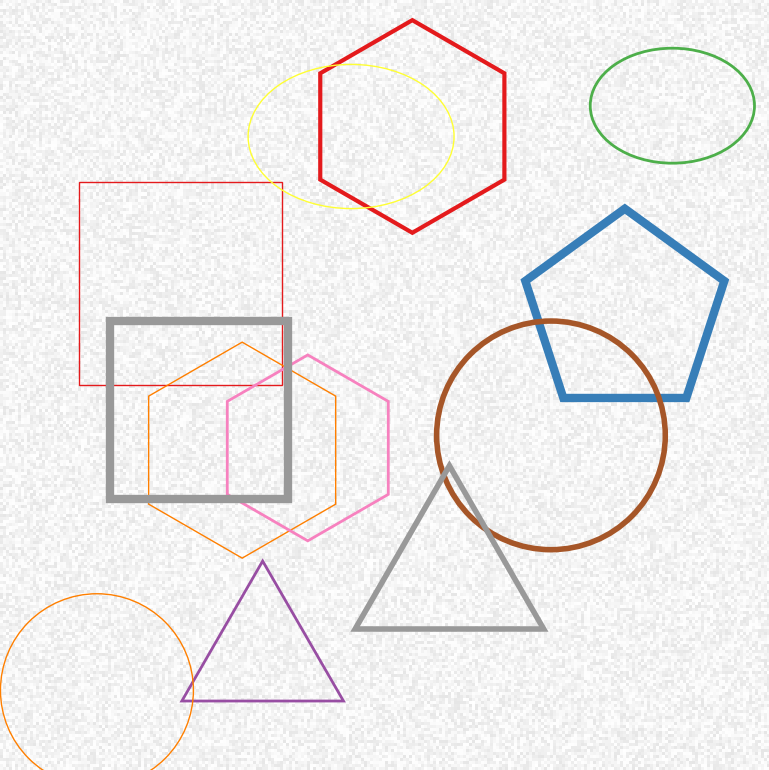[{"shape": "hexagon", "thickness": 1.5, "radius": 0.69, "center": [0.535, 0.836]}, {"shape": "square", "thickness": 0.5, "radius": 0.66, "center": [0.234, 0.632]}, {"shape": "pentagon", "thickness": 3, "radius": 0.68, "center": [0.811, 0.593]}, {"shape": "oval", "thickness": 1, "radius": 0.53, "center": [0.873, 0.863]}, {"shape": "triangle", "thickness": 1, "radius": 0.61, "center": [0.341, 0.15]}, {"shape": "hexagon", "thickness": 0.5, "radius": 0.7, "center": [0.315, 0.415]}, {"shape": "circle", "thickness": 0.5, "radius": 0.63, "center": [0.126, 0.104]}, {"shape": "oval", "thickness": 0.5, "radius": 0.67, "center": [0.456, 0.823]}, {"shape": "circle", "thickness": 2, "radius": 0.74, "center": [0.716, 0.435]}, {"shape": "hexagon", "thickness": 1, "radius": 0.6, "center": [0.4, 0.418]}, {"shape": "triangle", "thickness": 2, "radius": 0.71, "center": [0.584, 0.254]}, {"shape": "square", "thickness": 3, "radius": 0.58, "center": [0.259, 0.468]}]